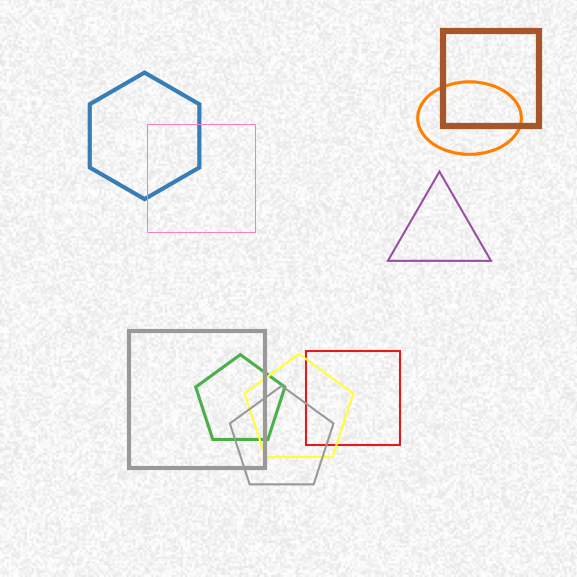[{"shape": "square", "thickness": 1, "radius": 0.41, "center": [0.612, 0.311]}, {"shape": "hexagon", "thickness": 2, "radius": 0.55, "center": [0.25, 0.764]}, {"shape": "pentagon", "thickness": 1.5, "radius": 0.41, "center": [0.416, 0.304]}, {"shape": "triangle", "thickness": 1, "radius": 0.52, "center": [0.761, 0.599]}, {"shape": "oval", "thickness": 1.5, "radius": 0.45, "center": [0.813, 0.795]}, {"shape": "pentagon", "thickness": 1, "radius": 0.49, "center": [0.518, 0.287]}, {"shape": "square", "thickness": 3, "radius": 0.41, "center": [0.85, 0.863]}, {"shape": "square", "thickness": 0.5, "radius": 0.46, "center": [0.348, 0.691]}, {"shape": "pentagon", "thickness": 1, "radius": 0.47, "center": [0.488, 0.237]}, {"shape": "square", "thickness": 2, "radius": 0.59, "center": [0.341, 0.307]}]